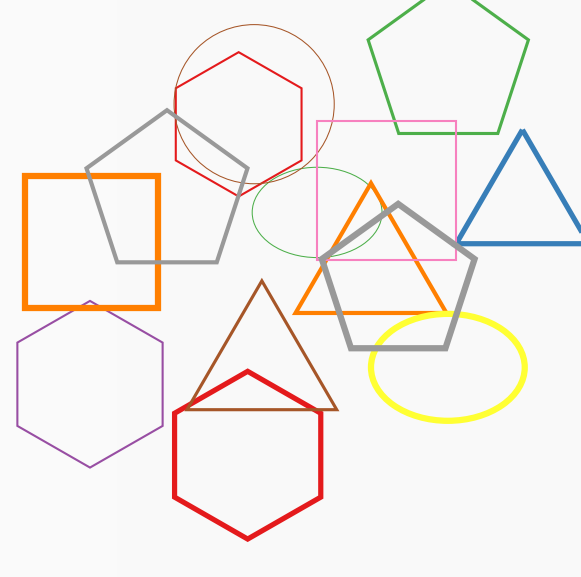[{"shape": "hexagon", "thickness": 2.5, "radius": 0.73, "center": [0.426, 0.211]}, {"shape": "hexagon", "thickness": 1, "radius": 0.62, "center": [0.411, 0.784]}, {"shape": "triangle", "thickness": 2.5, "radius": 0.66, "center": [0.899, 0.643]}, {"shape": "pentagon", "thickness": 1.5, "radius": 0.72, "center": [0.771, 0.885]}, {"shape": "oval", "thickness": 0.5, "radius": 0.56, "center": [0.546, 0.631]}, {"shape": "hexagon", "thickness": 1, "radius": 0.72, "center": [0.155, 0.334]}, {"shape": "triangle", "thickness": 2, "radius": 0.75, "center": [0.638, 0.532]}, {"shape": "square", "thickness": 3, "radius": 0.57, "center": [0.158, 0.581]}, {"shape": "oval", "thickness": 3, "radius": 0.66, "center": [0.771, 0.363]}, {"shape": "triangle", "thickness": 1.5, "radius": 0.74, "center": [0.451, 0.364]}, {"shape": "circle", "thickness": 0.5, "radius": 0.69, "center": [0.437, 0.819]}, {"shape": "square", "thickness": 1, "radius": 0.6, "center": [0.665, 0.669]}, {"shape": "pentagon", "thickness": 2, "radius": 0.73, "center": [0.287, 0.663]}, {"shape": "pentagon", "thickness": 3, "radius": 0.69, "center": [0.685, 0.508]}]